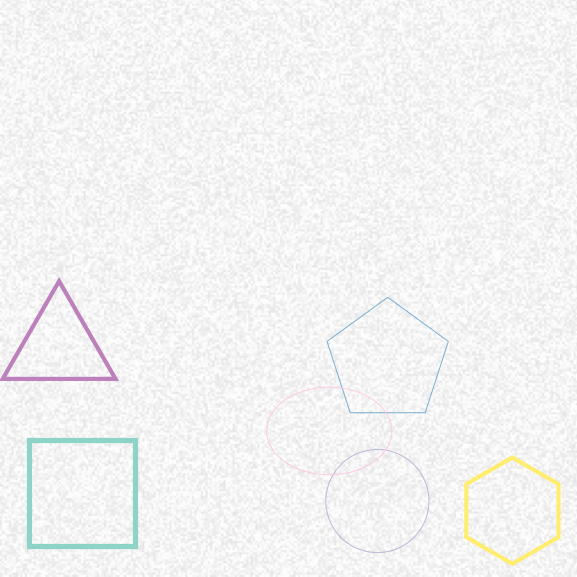[{"shape": "square", "thickness": 2.5, "radius": 0.46, "center": [0.142, 0.146]}, {"shape": "circle", "thickness": 0.5, "radius": 0.45, "center": [0.654, 0.132]}, {"shape": "pentagon", "thickness": 0.5, "radius": 0.55, "center": [0.671, 0.374]}, {"shape": "oval", "thickness": 0.5, "radius": 0.54, "center": [0.57, 0.253]}, {"shape": "triangle", "thickness": 2, "radius": 0.56, "center": [0.102, 0.399]}, {"shape": "hexagon", "thickness": 2, "radius": 0.46, "center": [0.887, 0.115]}]